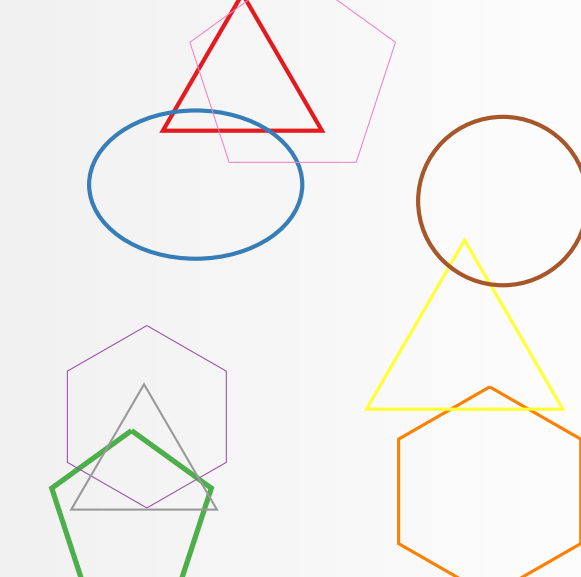[{"shape": "triangle", "thickness": 2, "radius": 0.79, "center": [0.417, 0.852]}, {"shape": "oval", "thickness": 2, "radius": 0.92, "center": [0.337, 0.679]}, {"shape": "pentagon", "thickness": 2.5, "radius": 0.72, "center": [0.226, 0.109]}, {"shape": "hexagon", "thickness": 0.5, "radius": 0.79, "center": [0.253, 0.277]}, {"shape": "hexagon", "thickness": 1.5, "radius": 0.9, "center": [0.842, 0.148]}, {"shape": "triangle", "thickness": 1.5, "radius": 0.97, "center": [0.799, 0.388]}, {"shape": "circle", "thickness": 2, "radius": 0.73, "center": [0.865, 0.651]}, {"shape": "pentagon", "thickness": 0.5, "radius": 0.93, "center": [0.504, 0.868]}, {"shape": "triangle", "thickness": 1, "radius": 0.72, "center": [0.248, 0.189]}]